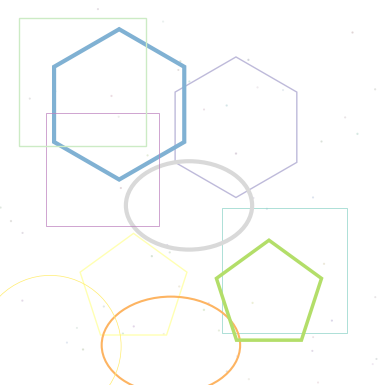[{"shape": "square", "thickness": 0.5, "radius": 0.81, "center": [0.738, 0.297]}, {"shape": "pentagon", "thickness": 1, "radius": 0.73, "center": [0.347, 0.248]}, {"shape": "hexagon", "thickness": 1, "radius": 0.91, "center": [0.613, 0.67]}, {"shape": "hexagon", "thickness": 3, "radius": 0.98, "center": [0.31, 0.729]}, {"shape": "oval", "thickness": 1.5, "radius": 0.9, "center": [0.444, 0.104]}, {"shape": "pentagon", "thickness": 2.5, "radius": 0.72, "center": [0.699, 0.233]}, {"shape": "oval", "thickness": 3, "radius": 0.82, "center": [0.491, 0.466]}, {"shape": "square", "thickness": 0.5, "radius": 0.73, "center": [0.267, 0.56]}, {"shape": "square", "thickness": 1, "radius": 0.83, "center": [0.214, 0.787]}, {"shape": "circle", "thickness": 0.5, "radius": 0.92, "center": [0.13, 0.1]}]